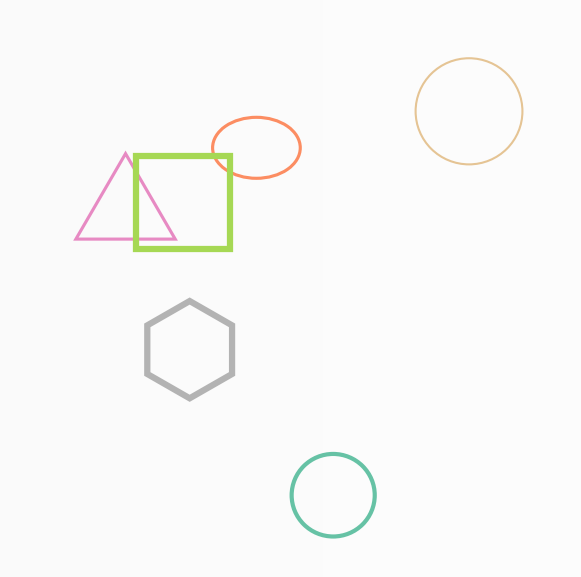[{"shape": "circle", "thickness": 2, "radius": 0.36, "center": [0.573, 0.142]}, {"shape": "oval", "thickness": 1.5, "radius": 0.38, "center": [0.441, 0.743]}, {"shape": "triangle", "thickness": 1.5, "radius": 0.49, "center": [0.216, 0.634]}, {"shape": "square", "thickness": 3, "radius": 0.4, "center": [0.315, 0.649]}, {"shape": "circle", "thickness": 1, "radius": 0.46, "center": [0.807, 0.806]}, {"shape": "hexagon", "thickness": 3, "radius": 0.42, "center": [0.326, 0.394]}]